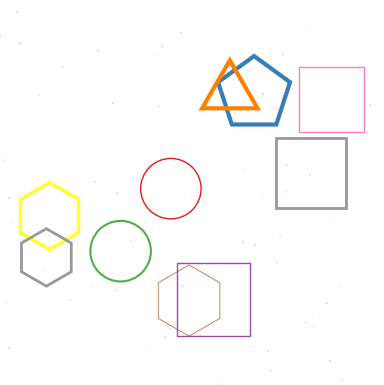[{"shape": "circle", "thickness": 1, "radius": 0.39, "center": [0.444, 0.51]}, {"shape": "pentagon", "thickness": 3, "radius": 0.49, "center": [0.66, 0.756]}, {"shape": "circle", "thickness": 1.5, "radius": 0.39, "center": [0.313, 0.348]}, {"shape": "square", "thickness": 1, "radius": 0.47, "center": [0.556, 0.222]}, {"shape": "triangle", "thickness": 3, "radius": 0.42, "center": [0.597, 0.76]}, {"shape": "hexagon", "thickness": 2.5, "radius": 0.43, "center": [0.129, 0.439]}, {"shape": "hexagon", "thickness": 0.5, "radius": 0.46, "center": [0.491, 0.219]}, {"shape": "square", "thickness": 1, "radius": 0.42, "center": [0.862, 0.742]}, {"shape": "hexagon", "thickness": 2, "radius": 0.37, "center": [0.12, 0.331]}, {"shape": "square", "thickness": 2, "radius": 0.45, "center": [0.807, 0.55]}]